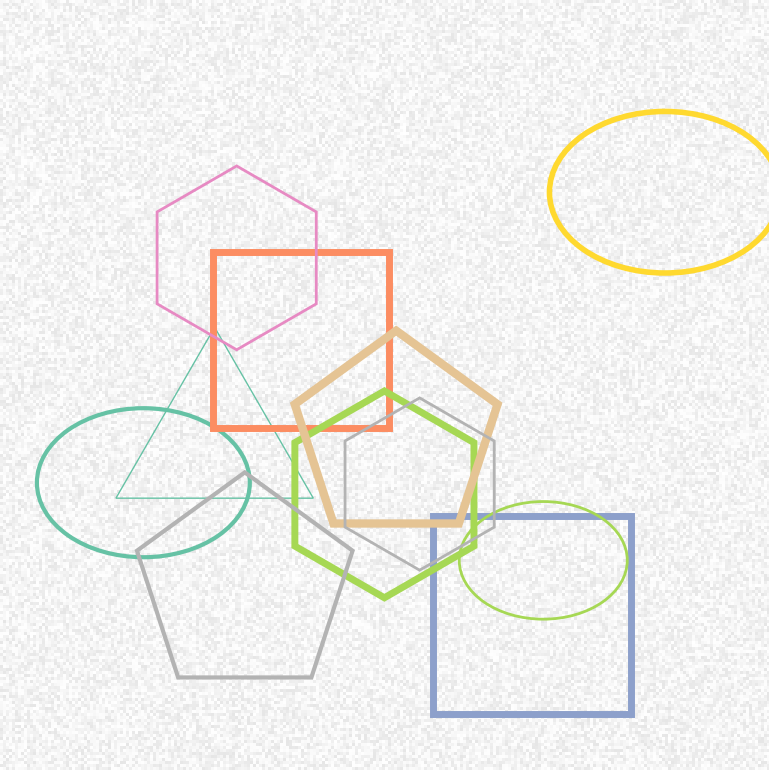[{"shape": "oval", "thickness": 1.5, "radius": 0.69, "center": [0.186, 0.373]}, {"shape": "triangle", "thickness": 0.5, "radius": 0.74, "center": [0.279, 0.427]}, {"shape": "square", "thickness": 2.5, "radius": 0.57, "center": [0.391, 0.559]}, {"shape": "square", "thickness": 2.5, "radius": 0.64, "center": [0.69, 0.201]}, {"shape": "hexagon", "thickness": 1, "radius": 0.6, "center": [0.307, 0.665]}, {"shape": "oval", "thickness": 1, "radius": 0.55, "center": [0.706, 0.272]}, {"shape": "hexagon", "thickness": 2.5, "radius": 0.67, "center": [0.499, 0.358]}, {"shape": "oval", "thickness": 2, "radius": 0.75, "center": [0.863, 0.75]}, {"shape": "pentagon", "thickness": 3, "radius": 0.69, "center": [0.514, 0.432]}, {"shape": "hexagon", "thickness": 1, "radius": 0.56, "center": [0.545, 0.371]}, {"shape": "pentagon", "thickness": 1.5, "radius": 0.74, "center": [0.318, 0.239]}]